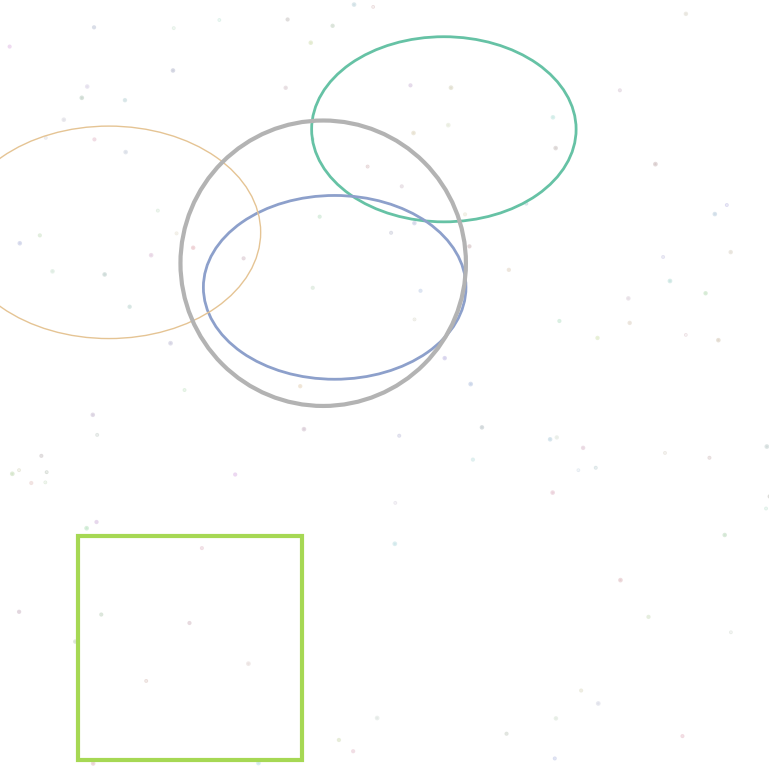[{"shape": "oval", "thickness": 1, "radius": 0.86, "center": [0.576, 0.832]}, {"shape": "oval", "thickness": 1, "radius": 0.85, "center": [0.435, 0.627]}, {"shape": "square", "thickness": 1.5, "radius": 0.73, "center": [0.247, 0.159]}, {"shape": "oval", "thickness": 0.5, "radius": 0.99, "center": [0.141, 0.698]}, {"shape": "circle", "thickness": 1.5, "radius": 0.93, "center": [0.42, 0.658]}]